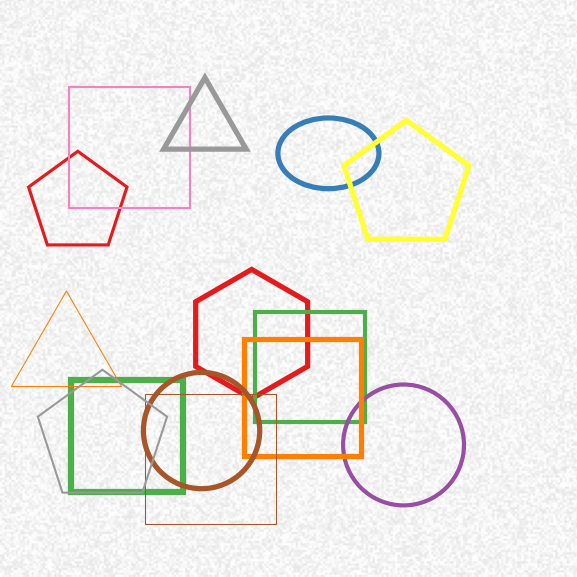[{"shape": "hexagon", "thickness": 2.5, "radius": 0.56, "center": [0.436, 0.421]}, {"shape": "pentagon", "thickness": 1.5, "radius": 0.45, "center": [0.135, 0.648]}, {"shape": "oval", "thickness": 2.5, "radius": 0.44, "center": [0.569, 0.734]}, {"shape": "square", "thickness": 2, "radius": 0.48, "center": [0.536, 0.364]}, {"shape": "square", "thickness": 3, "radius": 0.49, "center": [0.22, 0.245]}, {"shape": "circle", "thickness": 2, "radius": 0.52, "center": [0.699, 0.229]}, {"shape": "square", "thickness": 2.5, "radius": 0.51, "center": [0.524, 0.311]}, {"shape": "triangle", "thickness": 0.5, "radius": 0.55, "center": [0.115, 0.385]}, {"shape": "pentagon", "thickness": 2.5, "radius": 0.57, "center": [0.704, 0.677]}, {"shape": "circle", "thickness": 2.5, "radius": 0.5, "center": [0.349, 0.254]}, {"shape": "square", "thickness": 0.5, "radius": 0.56, "center": [0.365, 0.204]}, {"shape": "square", "thickness": 1, "radius": 0.52, "center": [0.224, 0.744]}, {"shape": "pentagon", "thickness": 1, "radius": 0.59, "center": [0.177, 0.241]}, {"shape": "triangle", "thickness": 2.5, "radius": 0.41, "center": [0.355, 0.782]}]